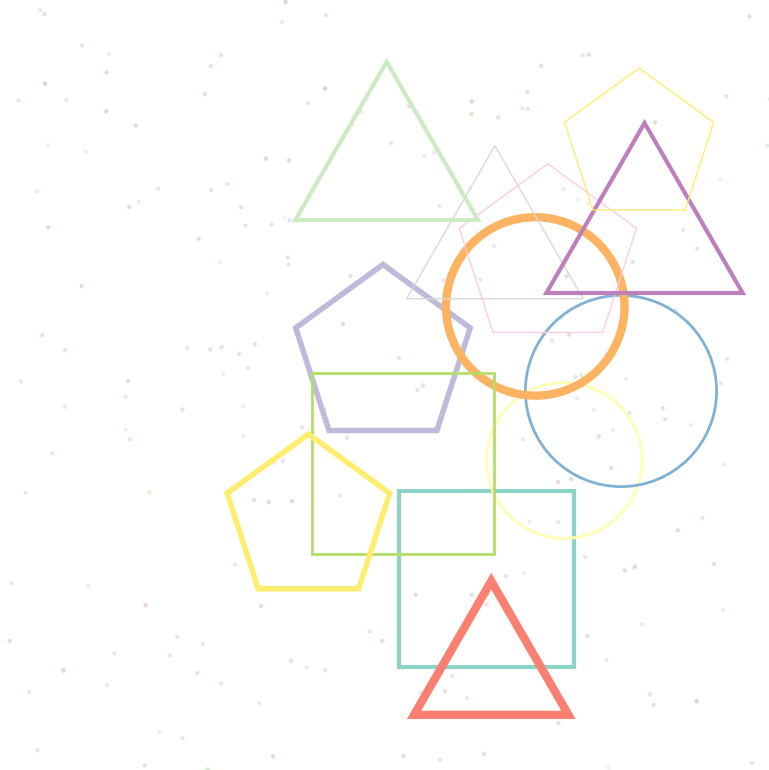[{"shape": "square", "thickness": 1.5, "radius": 0.57, "center": [0.632, 0.248]}, {"shape": "circle", "thickness": 1, "radius": 0.51, "center": [0.733, 0.402]}, {"shape": "pentagon", "thickness": 2, "radius": 0.6, "center": [0.497, 0.537]}, {"shape": "triangle", "thickness": 3, "radius": 0.58, "center": [0.638, 0.13]}, {"shape": "circle", "thickness": 1, "radius": 0.62, "center": [0.806, 0.492]}, {"shape": "circle", "thickness": 3, "radius": 0.58, "center": [0.695, 0.602]}, {"shape": "square", "thickness": 1, "radius": 0.59, "center": [0.523, 0.398]}, {"shape": "pentagon", "thickness": 0.5, "radius": 0.6, "center": [0.711, 0.666]}, {"shape": "triangle", "thickness": 0.5, "radius": 0.66, "center": [0.643, 0.678]}, {"shape": "triangle", "thickness": 1.5, "radius": 0.74, "center": [0.837, 0.693]}, {"shape": "triangle", "thickness": 1.5, "radius": 0.69, "center": [0.502, 0.783]}, {"shape": "pentagon", "thickness": 2, "radius": 0.55, "center": [0.401, 0.325]}, {"shape": "pentagon", "thickness": 0.5, "radius": 0.51, "center": [0.83, 0.81]}]